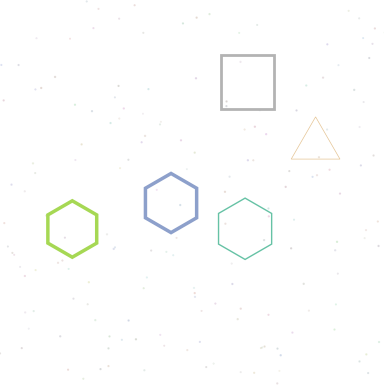[{"shape": "hexagon", "thickness": 1, "radius": 0.4, "center": [0.637, 0.406]}, {"shape": "hexagon", "thickness": 2.5, "radius": 0.38, "center": [0.444, 0.473]}, {"shape": "hexagon", "thickness": 2.5, "radius": 0.37, "center": [0.188, 0.405]}, {"shape": "triangle", "thickness": 0.5, "radius": 0.37, "center": [0.82, 0.623]}, {"shape": "square", "thickness": 2, "radius": 0.35, "center": [0.643, 0.787]}]